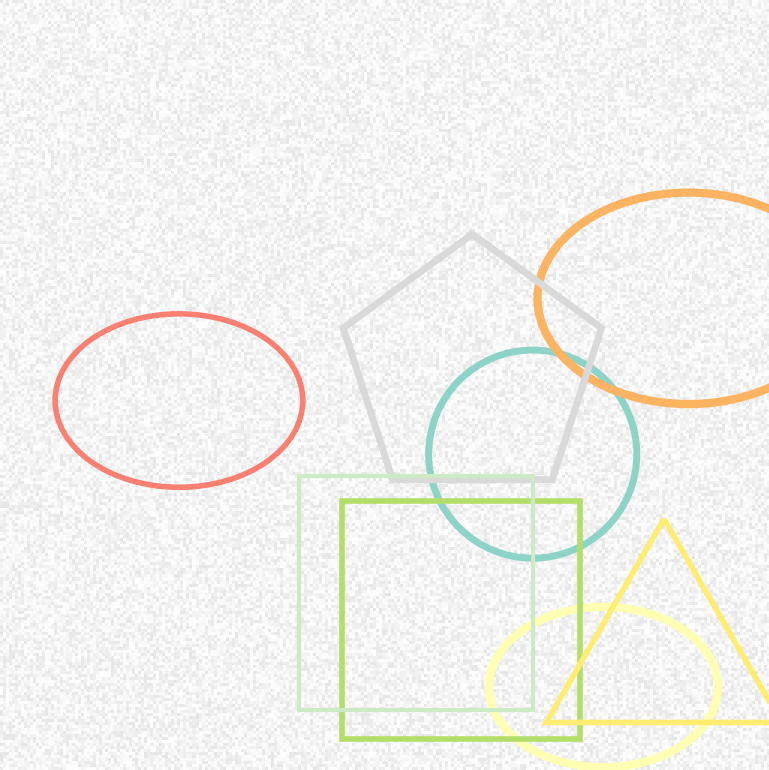[{"shape": "circle", "thickness": 2.5, "radius": 0.68, "center": [0.692, 0.41]}, {"shape": "oval", "thickness": 3, "radius": 0.74, "center": [0.784, 0.108]}, {"shape": "oval", "thickness": 2, "radius": 0.8, "center": [0.232, 0.48]}, {"shape": "oval", "thickness": 3, "radius": 0.98, "center": [0.894, 0.613]}, {"shape": "square", "thickness": 2, "radius": 0.77, "center": [0.599, 0.195]}, {"shape": "pentagon", "thickness": 2.5, "radius": 0.88, "center": [0.614, 0.52]}, {"shape": "square", "thickness": 1.5, "radius": 0.76, "center": [0.54, 0.23]}, {"shape": "triangle", "thickness": 2, "radius": 0.88, "center": [0.862, 0.15]}]